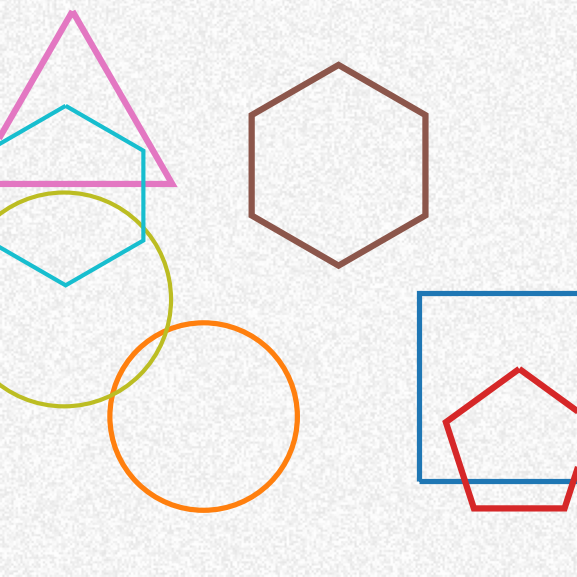[{"shape": "square", "thickness": 2.5, "radius": 0.81, "center": [0.888, 0.329]}, {"shape": "circle", "thickness": 2.5, "radius": 0.81, "center": [0.353, 0.278]}, {"shape": "pentagon", "thickness": 3, "radius": 0.67, "center": [0.899, 0.227]}, {"shape": "hexagon", "thickness": 3, "radius": 0.87, "center": [0.586, 0.713]}, {"shape": "triangle", "thickness": 3, "radius": 1.0, "center": [0.126, 0.78]}, {"shape": "circle", "thickness": 2, "radius": 0.93, "center": [0.111, 0.481]}, {"shape": "hexagon", "thickness": 2, "radius": 0.78, "center": [0.114, 0.66]}]